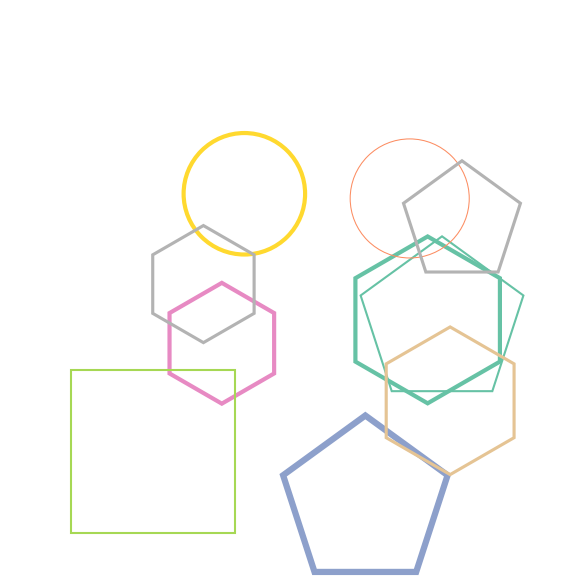[{"shape": "pentagon", "thickness": 1, "radius": 0.74, "center": [0.765, 0.442]}, {"shape": "hexagon", "thickness": 2, "radius": 0.72, "center": [0.741, 0.445]}, {"shape": "circle", "thickness": 0.5, "radius": 0.52, "center": [0.709, 0.656]}, {"shape": "pentagon", "thickness": 3, "radius": 0.75, "center": [0.633, 0.13]}, {"shape": "hexagon", "thickness": 2, "radius": 0.52, "center": [0.384, 0.405]}, {"shape": "square", "thickness": 1, "radius": 0.71, "center": [0.265, 0.218]}, {"shape": "circle", "thickness": 2, "radius": 0.53, "center": [0.423, 0.664]}, {"shape": "hexagon", "thickness": 1.5, "radius": 0.64, "center": [0.779, 0.305]}, {"shape": "hexagon", "thickness": 1.5, "radius": 0.51, "center": [0.352, 0.507]}, {"shape": "pentagon", "thickness": 1.5, "radius": 0.53, "center": [0.8, 0.614]}]